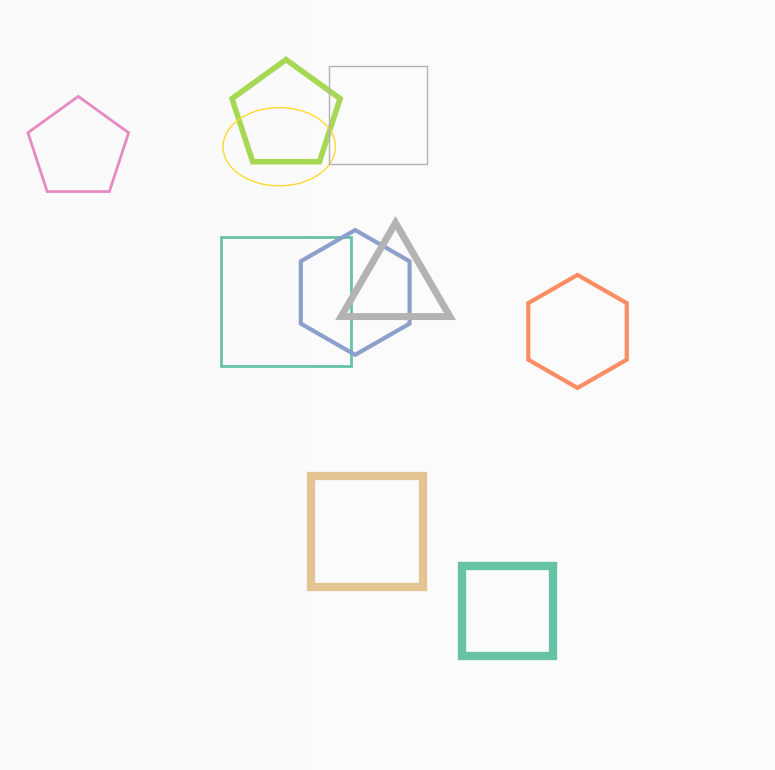[{"shape": "square", "thickness": 3, "radius": 0.29, "center": [0.654, 0.207]}, {"shape": "square", "thickness": 1, "radius": 0.42, "center": [0.369, 0.609]}, {"shape": "hexagon", "thickness": 1.5, "radius": 0.37, "center": [0.745, 0.57]}, {"shape": "hexagon", "thickness": 1.5, "radius": 0.41, "center": [0.458, 0.62]}, {"shape": "pentagon", "thickness": 1, "radius": 0.34, "center": [0.101, 0.807]}, {"shape": "pentagon", "thickness": 2, "radius": 0.37, "center": [0.369, 0.849]}, {"shape": "oval", "thickness": 0.5, "radius": 0.36, "center": [0.36, 0.809]}, {"shape": "square", "thickness": 3, "radius": 0.36, "center": [0.474, 0.309]}, {"shape": "square", "thickness": 0.5, "radius": 0.32, "center": [0.488, 0.851]}, {"shape": "triangle", "thickness": 2.5, "radius": 0.41, "center": [0.51, 0.629]}]